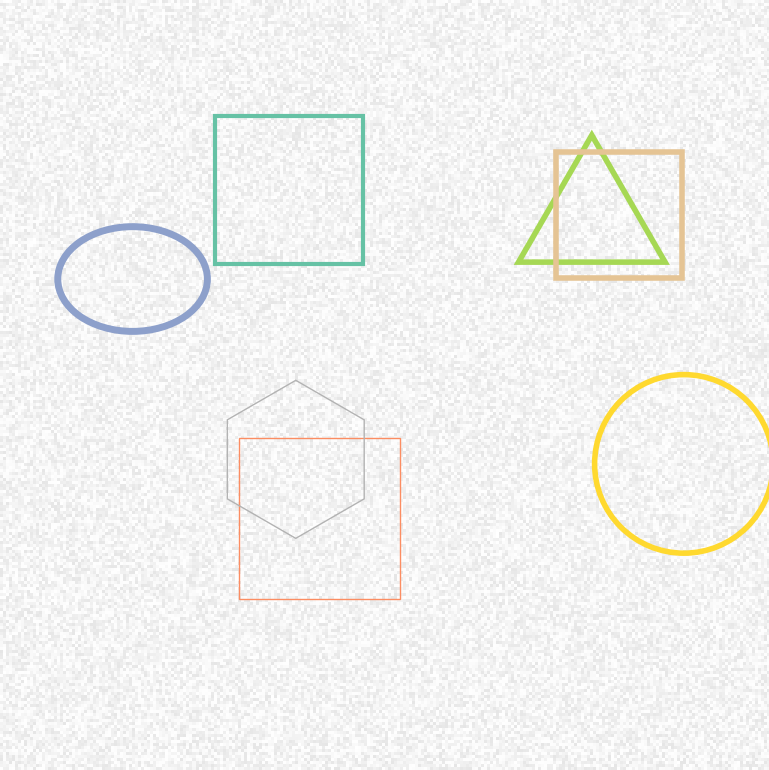[{"shape": "square", "thickness": 1.5, "radius": 0.48, "center": [0.376, 0.753]}, {"shape": "square", "thickness": 0.5, "radius": 0.52, "center": [0.415, 0.327]}, {"shape": "oval", "thickness": 2.5, "radius": 0.49, "center": [0.172, 0.638]}, {"shape": "triangle", "thickness": 2, "radius": 0.55, "center": [0.769, 0.715]}, {"shape": "circle", "thickness": 2, "radius": 0.58, "center": [0.888, 0.398]}, {"shape": "square", "thickness": 2, "radius": 0.41, "center": [0.804, 0.72]}, {"shape": "hexagon", "thickness": 0.5, "radius": 0.51, "center": [0.384, 0.403]}]